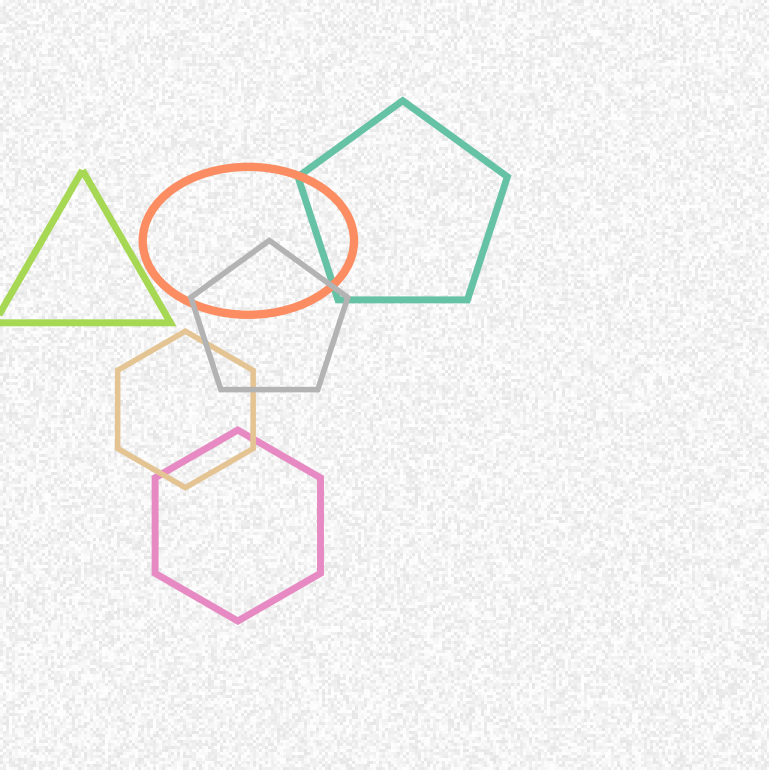[{"shape": "pentagon", "thickness": 2.5, "radius": 0.72, "center": [0.523, 0.726]}, {"shape": "oval", "thickness": 3, "radius": 0.69, "center": [0.323, 0.687]}, {"shape": "hexagon", "thickness": 2.5, "radius": 0.62, "center": [0.309, 0.317]}, {"shape": "triangle", "thickness": 2.5, "radius": 0.66, "center": [0.107, 0.647]}, {"shape": "hexagon", "thickness": 2, "radius": 0.51, "center": [0.241, 0.468]}, {"shape": "pentagon", "thickness": 2, "radius": 0.54, "center": [0.35, 0.581]}]